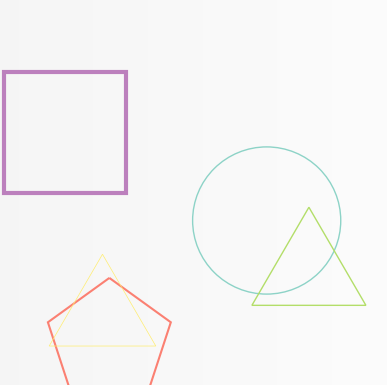[{"shape": "circle", "thickness": 1, "radius": 0.96, "center": [0.688, 0.427]}, {"shape": "pentagon", "thickness": 1.5, "radius": 0.83, "center": [0.282, 0.111]}, {"shape": "triangle", "thickness": 1, "radius": 0.85, "center": [0.797, 0.292]}, {"shape": "square", "thickness": 3, "radius": 0.79, "center": [0.167, 0.655]}, {"shape": "triangle", "thickness": 0.5, "radius": 0.79, "center": [0.264, 0.181]}]